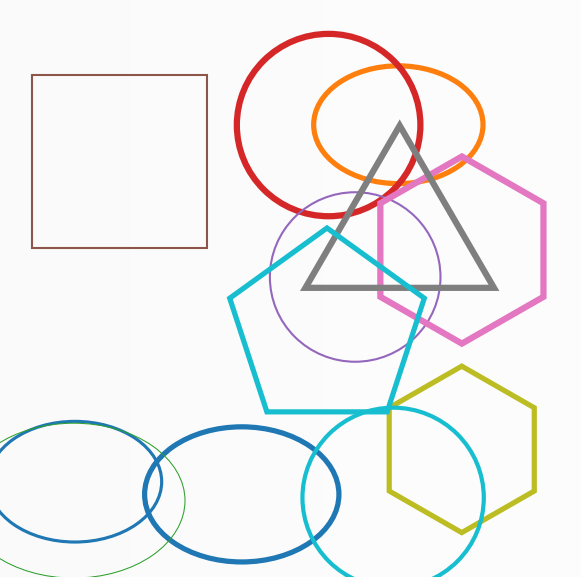[{"shape": "oval", "thickness": 1.5, "radius": 0.75, "center": [0.129, 0.165]}, {"shape": "oval", "thickness": 2.5, "radius": 0.84, "center": [0.416, 0.143]}, {"shape": "oval", "thickness": 2.5, "radius": 0.73, "center": [0.685, 0.783]}, {"shape": "oval", "thickness": 0.5, "radius": 0.96, "center": [0.127, 0.132]}, {"shape": "circle", "thickness": 3, "radius": 0.79, "center": [0.565, 0.783]}, {"shape": "circle", "thickness": 1, "radius": 0.73, "center": [0.611, 0.52]}, {"shape": "square", "thickness": 1, "radius": 0.75, "center": [0.205, 0.719]}, {"shape": "hexagon", "thickness": 3, "radius": 0.81, "center": [0.795, 0.566]}, {"shape": "triangle", "thickness": 3, "radius": 0.94, "center": [0.688, 0.594]}, {"shape": "hexagon", "thickness": 2.5, "radius": 0.72, "center": [0.794, 0.221]}, {"shape": "pentagon", "thickness": 2.5, "radius": 0.88, "center": [0.563, 0.428]}, {"shape": "circle", "thickness": 2, "radius": 0.78, "center": [0.676, 0.137]}]